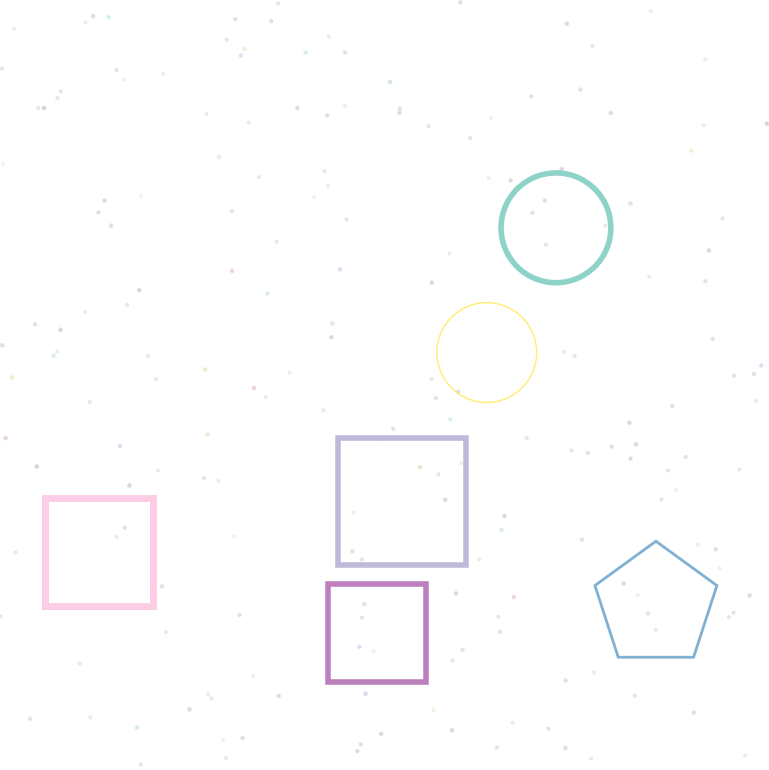[{"shape": "circle", "thickness": 2, "radius": 0.36, "center": [0.722, 0.704]}, {"shape": "square", "thickness": 2, "radius": 0.41, "center": [0.523, 0.349]}, {"shape": "pentagon", "thickness": 1, "radius": 0.42, "center": [0.852, 0.214]}, {"shape": "square", "thickness": 2.5, "radius": 0.35, "center": [0.128, 0.283]}, {"shape": "square", "thickness": 2, "radius": 0.32, "center": [0.489, 0.178]}, {"shape": "circle", "thickness": 0.5, "radius": 0.32, "center": [0.632, 0.542]}]